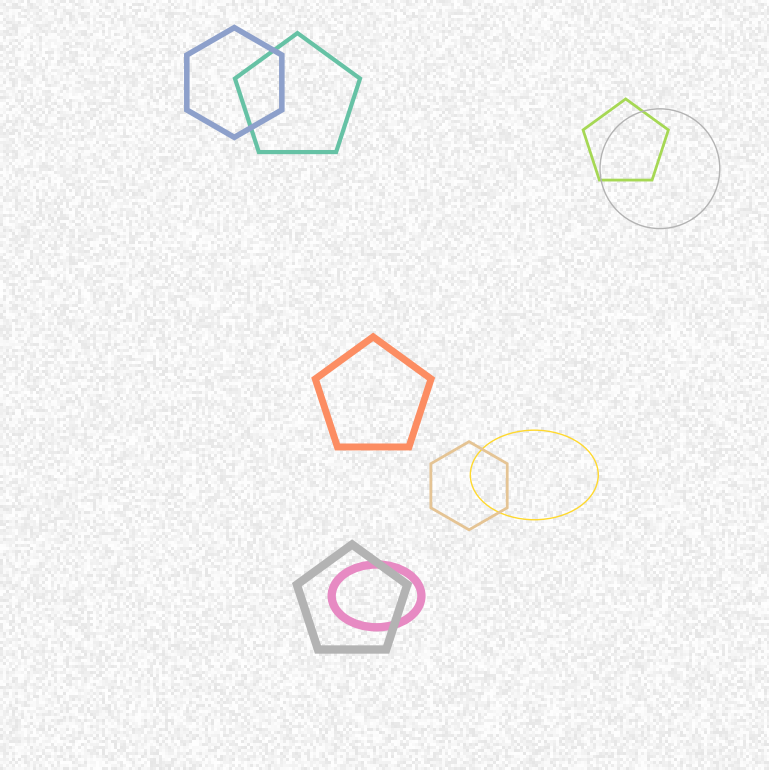[{"shape": "pentagon", "thickness": 1.5, "radius": 0.43, "center": [0.386, 0.872]}, {"shape": "pentagon", "thickness": 2.5, "radius": 0.4, "center": [0.485, 0.483]}, {"shape": "hexagon", "thickness": 2, "radius": 0.36, "center": [0.304, 0.893]}, {"shape": "oval", "thickness": 3, "radius": 0.29, "center": [0.489, 0.226]}, {"shape": "pentagon", "thickness": 1, "radius": 0.29, "center": [0.813, 0.813]}, {"shape": "oval", "thickness": 0.5, "radius": 0.42, "center": [0.694, 0.383]}, {"shape": "hexagon", "thickness": 1, "radius": 0.29, "center": [0.609, 0.369]}, {"shape": "circle", "thickness": 0.5, "radius": 0.39, "center": [0.857, 0.781]}, {"shape": "pentagon", "thickness": 3, "radius": 0.38, "center": [0.457, 0.217]}]